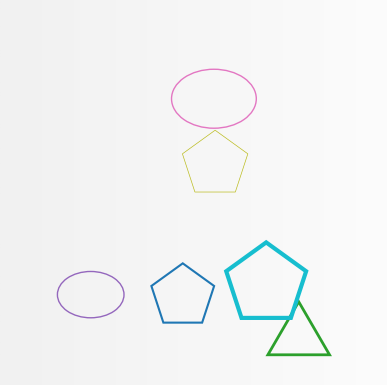[{"shape": "pentagon", "thickness": 1.5, "radius": 0.43, "center": [0.472, 0.231]}, {"shape": "triangle", "thickness": 2, "radius": 0.46, "center": [0.771, 0.124]}, {"shape": "oval", "thickness": 1, "radius": 0.43, "center": [0.234, 0.235]}, {"shape": "oval", "thickness": 1, "radius": 0.55, "center": [0.552, 0.744]}, {"shape": "pentagon", "thickness": 0.5, "radius": 0.44, "center": [0.555, 0.573]}, {"shape": "pentagon", "thickness": 3, "radius": 0.54, "center": [0.687, 0.262]}]